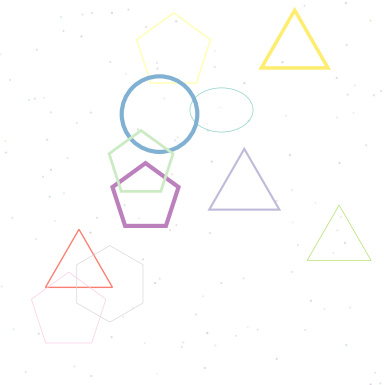[{"shape": "oval", "thickness": 0.5, "radius": 0.41, "center": [0.575, 0.714]}, {"shape": "pentagon", "thickness": 1, "radius": 0.5, "center": [0.451, 0.866]}, {"shape": "triangle", "thickness": 1.5, "radius": 0.53, "center": [0.635, 0.508]}, {"shape": "triangle", "thickness": 1, "radius": 0.5, "center": [0.205, 0.304]}, {"shape": "circle", "thickness": 3, "radius": 0.49, "center": [0.414, 0.704]}, {"shape": "triangle", "thickness": 0.5, "radius": 0.48, "center": [0.881, 0.371]}, {"shape": "pentagon", "thickness": 0.5, "radius": 0.51, "center": [0.178, 0.191]}, {"shape": "hexagon", "thickness": 0.5, "radius": 0.5, "center": [0.285, 0.263]}, {"shape": "pentagon", "thickness": 3, "radius": 0.45, "center": [0.378, 0.486]}, {"shape": "pentagon", "thickness": 2, "radius": 0.44, "center": [0.366, 0.574]}, {"shape": "triangle", "thickness": 2.5, "radius": 0.5, "center": [0.765, 0.873]}]